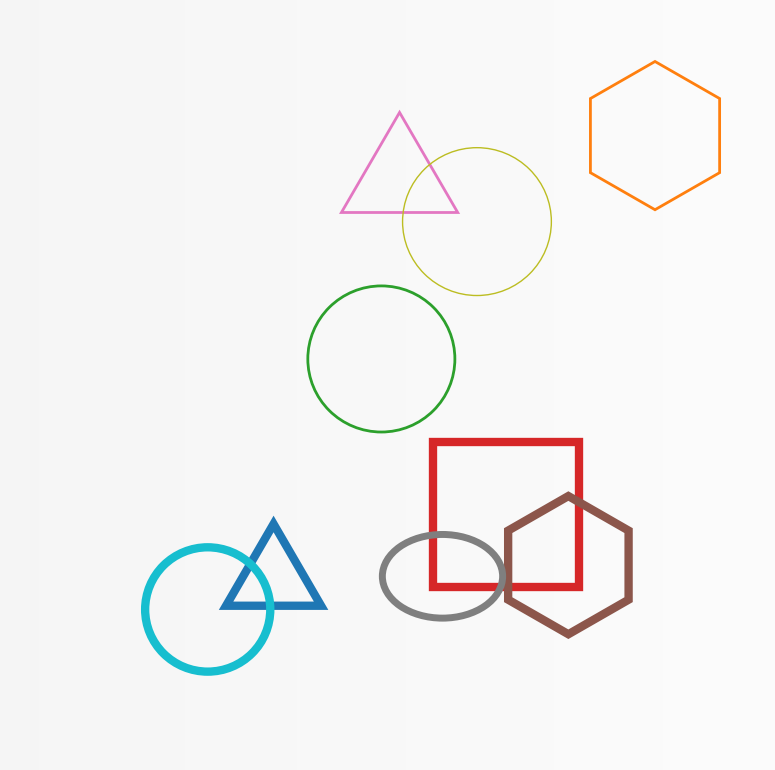[{"shape": "triangle", "thickness": 3, "radius": 0.35, "center": [0.353, 0.249]}, {"shape": "hexagon", "thickness": 1, "radius": 0.48, "center": [0.845, 0.824]}, {"shape": "circle", "thickness": 1, "radius": 0.47, "center": [0.492, 0.534]}, {"shape": "square", "thickness": 3, "radius": 0.47, "center": [0.653, 0.332]}, {"shape": "hexagon", "thickness": 3, "radius": 0.45, "center": [0.733, 0.266]}, {"shape": "triangle", "thickness": 1, "radius": 0.43, "center": [0.516, 0.767]}, {"shape": "oval", "thickness": 2.5, "radius": 0.39, "center": [0.571, 0.252]}, {"shape": "circle", "thickness": 0.5, "radius": 0.48, "center": [0.615, 0.712]}, {"shape": "circle", "thickness": 3, "radius": 0.4, "center": [0.268, 0.208]}]